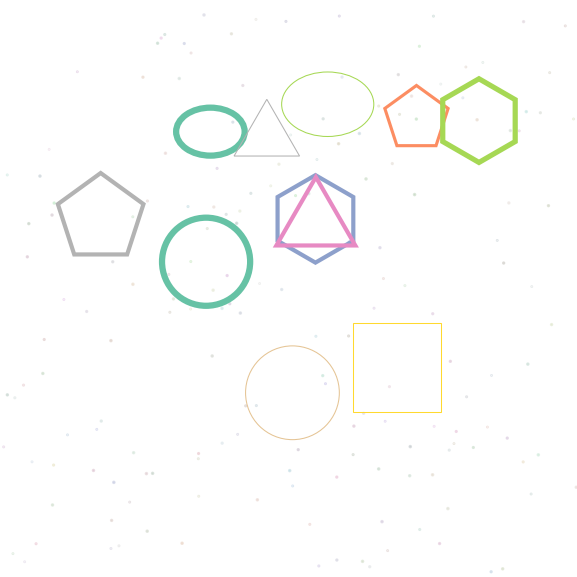[{"shape": "oval", "thickness": 3, "radius": 0.3, "center": [0.364, 0.771]}, {"shape": "circle", "thickness": 3, "radius": 0.38, "center": [0.357, 0.546]}, {"shape": "pentagon", "thickness": 1.5, "radius": 0.29, "center": [0.721, 0.794]}, {"shape": "hexagon", "thickness": 2, "radius": 0.38, "center": [0.546, 0.62]}, {"shape": "triangle", "thickness": 2, "radius": 0.39, "center": [0.547, 0.614]}, {"shape": "oval", "thickness": 0.5, "radius": 0.4, "center": [0.567, 0.819]}, {"shape": "hexagon", "thickness": 2.5, "radius": 0.36, "center": [0.829, 0.79]}, {"shape": "square", "thickness": 0.5, "radius": 0.38, "center": [0.688, 0.363]}, {"shape": "circle", "thickness": 0.5, "radius": 0.41, "center": [0.506, 0.319]}, {"shape": "triangle", "thickness": 0.5, "radius": 0.33, "center": [0.462, 0.762]}, {"shape": "pentagon", "thickness": 2, "radius": 0.39, "center": [0.174, 0.622]}]